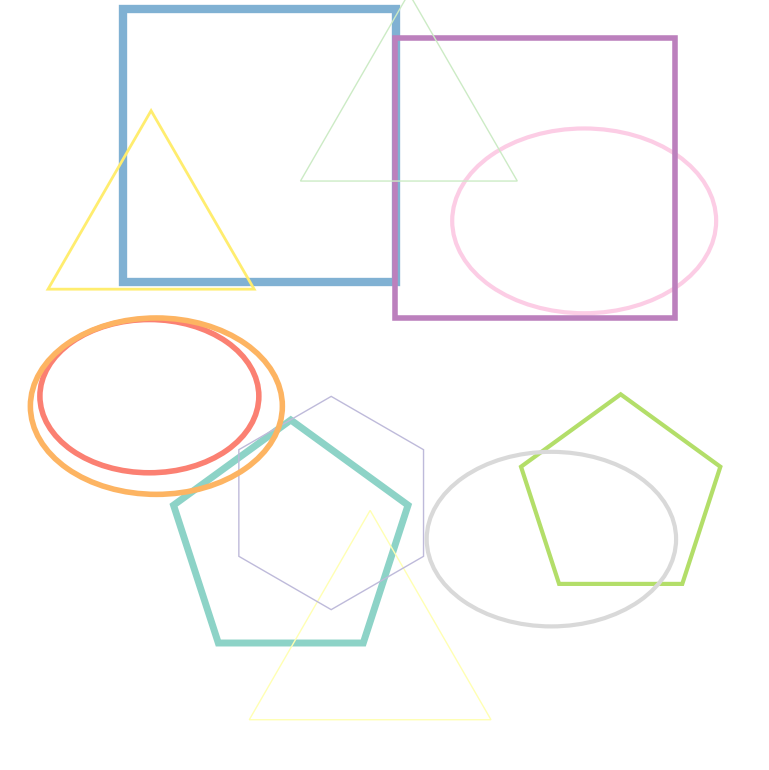[{"shape": "pentagon", "thickness": 2.5, "radius": 0.8, "center": [0.378, 0.294]}, {"shape": "triangle", "thickness": 0.5, "radius": 0.91, "center": [0.481, 0.156]}, {"shape": "hexagon", "thickness": 0.5, "radius": 0.69, "center": [0.43, 0.347]}, {"shape": "oval", "thickness": 2, "radius": 0.71, "center": [0.194, 0.486]}, {"shape": "square", "thickness": 3, "radius": 0.89, "center": [0.337, 0.811]}, {"shape": "oval", "thickness": 2, "radius": 0.82, "center": [0.203, 0.473]}, {"shape": "pentagon", "thickness": 1.5, "radius": 0.68, "center": [0.806, 0.352]}, {"shape": "oval", "thickness": 1.5, "radius": 0.86, "center": [0.759, 0.713]}, {"shape": "oval", "thickness": 1.5, "radius": 0.81, "center": [0.716, 0.3]}, {"shape": "square", "thickness": 2, "radius": 0.91, "center": [0.694, 0.769]}, {"shape": "triangle", "thickness": 0.5, "radius": 0.81, "center": [0.531, 0.846]}, {"shape": "triangle", "thickness": 1, "radius": 0.77, "center": [0.196, 0.702]}]